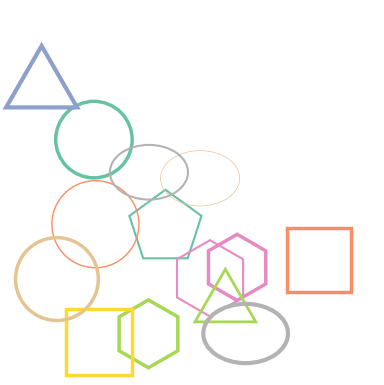[{"shape": "circle", "thickness": 2.5, "radius": 0.5, "center": [0.244, 0.637]}, {"shape": "pentagon", "thickness": 1.5, "radius": 0.49, "center": [0.43, 0.409]}, {"shape": "circle", "thickness": 1, "radius": 0.57, "center": [0.248, 0.418]}, {"shape": "square", "thickness": 2.5, "radius": 0.42, "center": [0.828, 0.325]}, {"shape": "triangle", "thickness": 3, "radius": 0.53, "center": [0.108, 0.774]}, {"shape": "hexagon", "thickness": 1.5, "radius": 0.5, "center": [0.546, 0.277]}, {"shape": "hexagon", "thickness": 2.5, "radius": 0.43, "center": [0.616, 0.306]}, {"shape": "triangle", "thickness": 2, "radius": 0.46, "center": [0.585, 0.21]}, {"shape": "hexagon", "thickness": 2.5, "radius": 0.44, "center": [0.386, 0.133]}, {"shape": "square", "thickness": 2.5, "radius": 0.43, "center": [0.257, 0.112]}, {"shape": "circle", "thickness": 2.5, "radius": 0.54, "center": [0.148, 0.275]}, {"shape": "oval", "thickness": 0.5, "radius": 0.51, "center": [0.52, 0.537]}, {"shape": "oval", "thickness": 1.5, "radius": 0.51, "center": [0.387, 0.553]}, {"shape": "oval", "thickness": 3, "radius": 0.55, "center": [0.638, 0.134]}]